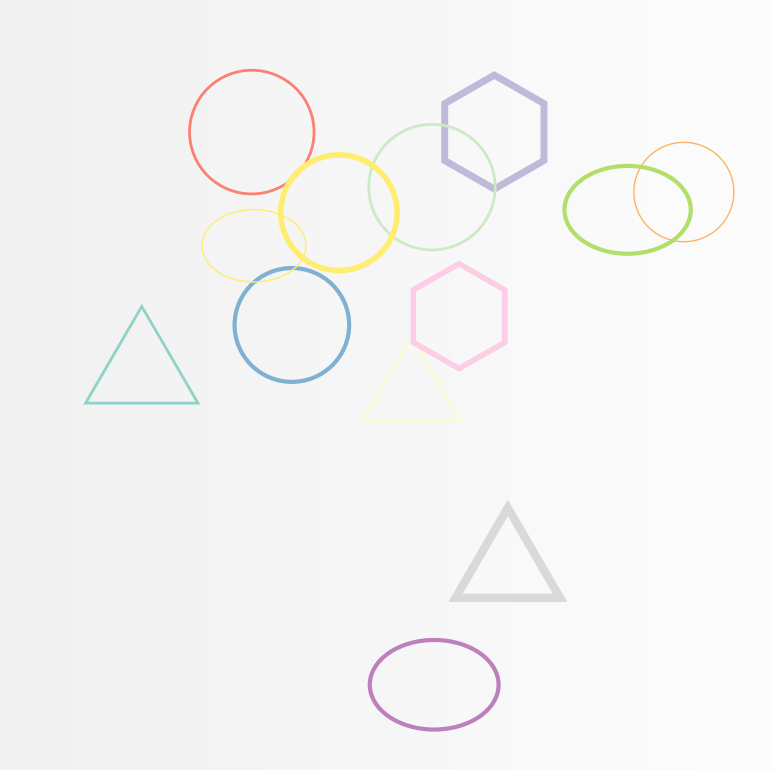[{"shape": "triangle", "thickness": 1, "radius": 0.42, "center": [0.183, 0.518]}, {"shape": "triangle", "thickness": 0.5, "radius": 0.36, "center": [0.531, 0.491]}, {"shape": "hexagon", "thickness": 2.5, "radius": 0.37, "center": [0.638, 0.828]}, {"shape": "circle", "thickness": 1, "radius": 0.4, "center": [0.325, 0.828]}, {"shape": "circle", "thickness": 1.5, "radius": 0.37, "center": [0.377, 0.578]}, {"shape": "circle", "thickness": 0.5, "radius": 0.32, "center": [0.882, 0.751]}, {"shape": "oval", "thickness": 1.5, "radius": 0.41, "center": [0.81, 0.728]}, {"shape": "hexagon", "thickness": 2, "radius": 0.34, "center": [0.592, 0.589]}, {"shape": "triangle", "thickness": 3, "radius": 0.39, "center": [0.655, 0.262]}, {"shape": "oval", "thickness": 1.5, "radius": 0.42, "center": [0.56, 0.111]}, {"shape": "circle", "thickness": 1, "radius": 0.41, "center": [0.557, 0.757]}, {"shape": "circle", "thickness": 2, "radius": 0.38, "center": [0.437, 0.724]}, {"shape": "oval", "thickness": 0.5, "radius": 0.34, "center": [0.328, 0.681]}]